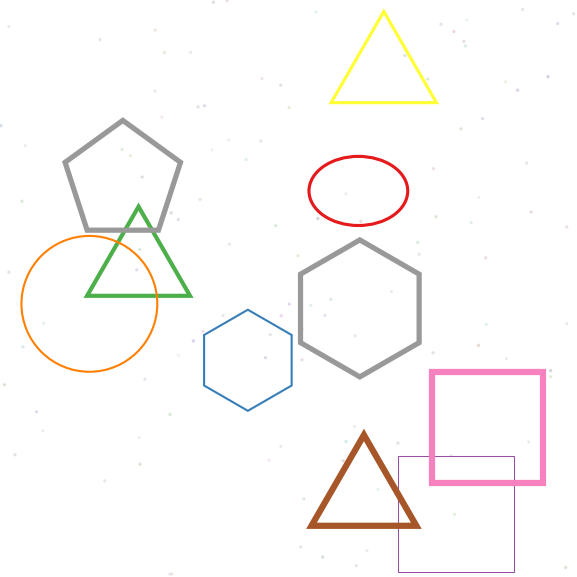[{"shape": "oval", "thickness": 1.5, "radius": 0.43, "center": [0.621, 0.669]}, {"shape": "hexagon", "thickness": 1, "radius": 0.44, "center": [0.429, 0.375]}, {"shape": "triangle", "thickness": 2, "radius": 0.51, "center": [0.24, 0.538]}, {"shape": "square", "thickness": 0.5, "radius": 0.5, "center": [0.79, 0.11]}, {"shape": "circle", "thickness": 1, "radius": 0.59, "center": [0.155, 0.473]}, {"shape": "triangle", "thickness": 1.5, "radius": 0.53, "center": [0.665, 0.874]}, {"shape": "triangle", "thickness": 3, "radius": 0.52, "center": [0.63, 0.141]}, {"shape": "square", "thickness": 3, "radius": 0.48, "center": [0.844, 0.259]}, {"shape": "pentagon", "thickness": 2.5, "radius": 0.53, "center": [0.213, 0.686]}, {"shape": "hexagon", "thickness": 2.5, "radius": 0.59, "center": [0.623, 0.465]}]